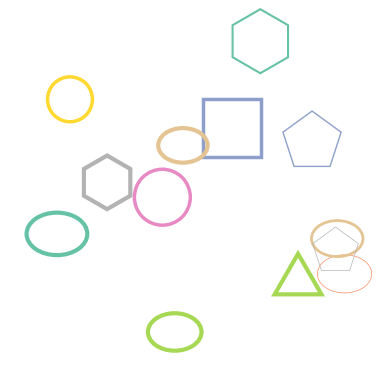[{"shape": "hexagon", "thickness": 1.5, "radius": 0.42, "center": [0.676, 0.893]}, {"shape": "oval", "thickness": 3, "radius": 0.39, "center": [0.148, 0.393]}, {"shape": "oval", "thickness": 0.5, "radius": 0.35, "center": [0.895, 0.289]}, {"shape": "pentagon", "thickness": 1, "radius": 0.4, "center": [0.811, 0.632]}, {"shape": "square", "thickness": 2.5, "radius": 0.38, "center": [0.602, 0.667]}, {"shape": "circle", "thickness": 2.5, "radius": 0.36, "center": [0.422, 0.488]}, {"shape": "oval", "thickness": 3, "radius": 0.35, "center": [0.454, 0.138]}, {"shape": "triangle", "thickness": 3, "radius": 0.35, "center": [0.774, 0.271]}, {"shape": "circle", "thickness": 2.5, "radius": 0.29, "center": [0.182, 0.742]}, {"shape": "oval", "thickness": 2, "radius": 0.33, "center": [0.876, 0.38]}, {"shape": "oval", "thickness": 3, "radius": 0.32, "center": [0.475, 0.622]}, {"shape": "hexagon", "thickness": 3, "radius": 0.35, "center": [0.278, 0.526]}, {"shape": "pentagon", "thickness": 0.5, "radius": 0.31, "center": [0.871, 0.348]}]